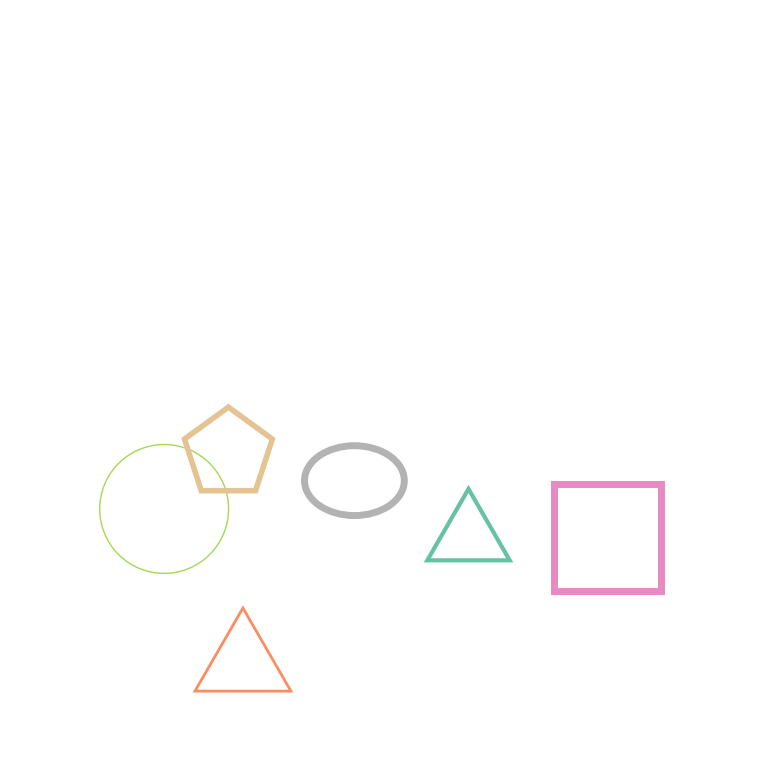[{"shape": "triangle", "thickness": 1.5, "radius": 0.31, "center": [0.608, 0.303]}, {"shape": "triangle", "thickness": 1, "radius": 0.36, "center": [0.316, 0.138]}, {"shape": "square", "thickness": 2.5, "radius": 0.35, "center": [0.789, 0.302]}, {"shape": "circle", "thickness": 0.5, "radius": 0.42, "center": [0.213, 0.339]}, {"shape": "pentagon", "thickness": 2, "radius": 0.3, "center": [0.297, 0.411]}, {"shape": "oval", "thickness": 2.5, "radius": 0.32, "center": [0.46, 0.376]}]